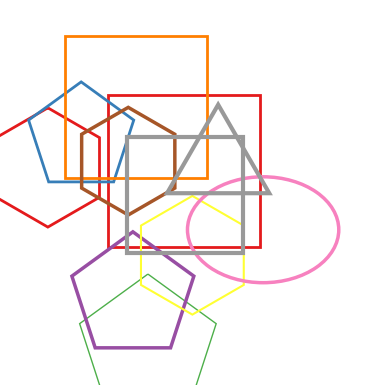[{"shape": "hexagon", "thickness": 2, "radius": 0.77, "center": [0.124, 0.565]}, {"shape": "square", "thickness": 2, "radius": 0.99, "center": [0.479, 0.556]}, {"shape": "pentagon", "thickness": 2, "radius": 0.72, "center": [0.211, 0.644]}, {"shape": "pentagon", "thickness": 1, "radius": 0.93, "center": [0.384, 0.102]}, {"shape": "pentagon", "thickness": 2.5, "radius": 0.83, "center": [0.345, 0.231]}, {"shape": "square", "thickness": 2, "radius": 0.92, "center": [0.354, 0.722]}, {"shape": "hexagon", "thickness": 1.5, "radius": 0.77, "center": [0.5, 0.337]}, {"shape": "hexagon", "thickness": 2.5, "radius": 0.7, "center": [0.333, 0.581]}, {"shape": "oval", "thickness": 2.5, "radius": 0.98, "center": [0.683, 0.403]}, {"shape": "square", "thickness": 3, "radius": 0.75, "center": [0.481, 0.494]}, {"shape": "triangle", "thickness": 3, "radius": 0.77, "center": [0.567, 0.575]}]